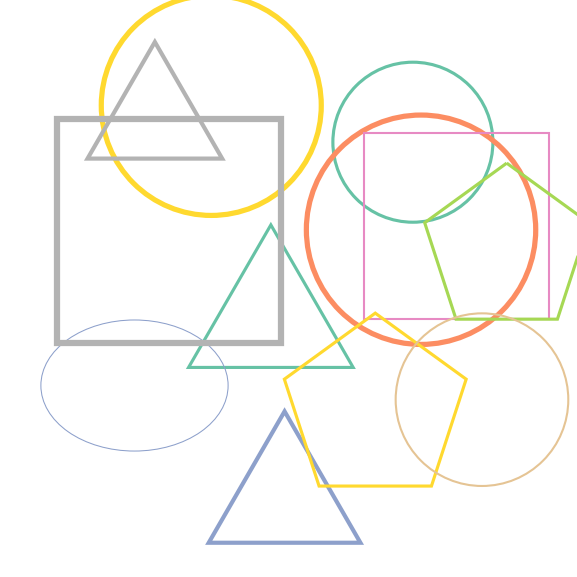[{"shape": "triangle", "thickness": 1.5, "radius": 0.82, "center": [0.469, 0.445]}, {"shape": "circle", "thickness": 1.5, "radius": 0.69, "center": [0.715, 0.753]}, {"shape": "circle", "thickness": 2.5, "radius": 0.99, "center": [0.729, 0.601]}, {"shape": "triangle", "thickness": 2, "radius": 0.76, "center": [0.493, 0.135]}, {"shape": "oval", "thickness": 0.5, "radius": 0.81, "center": [0.233, 0.332]}, {"shape": "square", "thickness": 1, "radius": 0.8, "center": [0.79, 0.608]}, {"shape": "pentagon", "thickness": 1.5, "radius": 0.75, "center": [0.877, 0.567]}, {"shape": "circle", "thickness": 2.5, "radius": 0.95, "center": [0.366, 0.817]}, {"shape": "pentagon", "thickness": 1.5, "radius": 0.83, "center": [0.65, 0.291]}, {"shape": "circle", "thickness": 1, "radius": 0.75, "center": [0.835, 0.307]}, {"shape": "triangle", "thickness": 2, "radius": 0.67, "center": [0.268, 0.792]}, {"shape": "square", "thickness": 3, "radius": 0.97, "center": [0.293, 0.599]}]